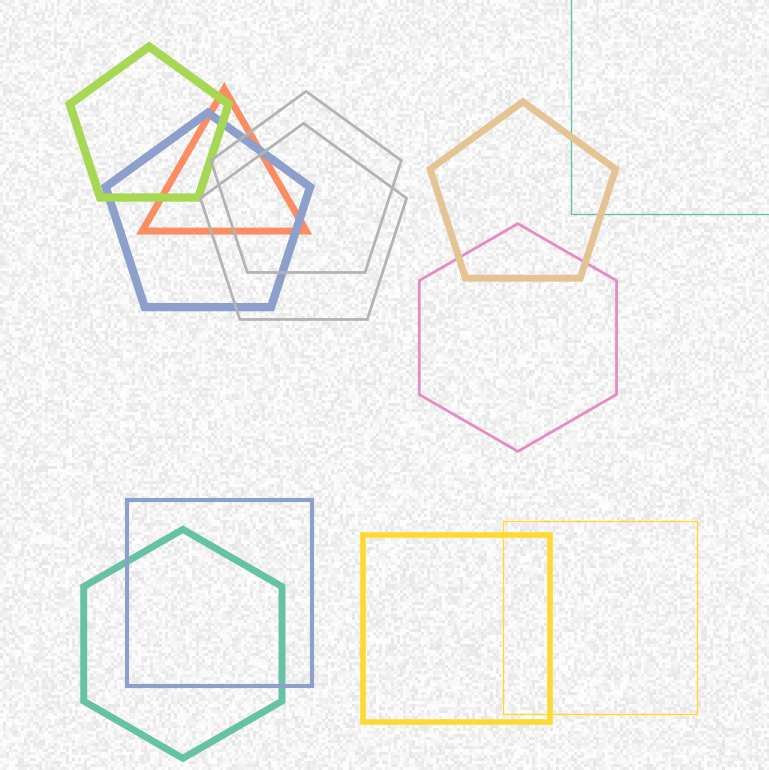[{"shape": "hexagon", "thickness": 2.5, "radius": 0.74, "center": [0.237, 0.164]}, {"shape": "square", "thickness": 0.5, "radius": 0.73, "center": [0.888, 0.868]}, {"shape": "triangle", "thickness": 2.5, "radius": 0.62, "center": [0.291, 0.761]}, {"shape": "pentagon", "thickness": 3, "radius": 0.7, "center": [0.27, 0.714]}, {"shape": "square", "thickness": 1.5, "radius": 0.6, "center": [0.285, 0.23]}, {"shape": "hexagon", "thickness": 1, "radius": 0.74, "center": [0.673, 0.562]}, {"shape": "pentagon", "thickness": 3, "radius": 0.54, "center": [0.194, 0.831]}, {"shape": "square", "thickness": 0.5, "radius": 0.63, "center": [0.779, 0.198]}, {"shape": "square", "thickness": 2, "radius": 0.61, "center": [0.593, 0.184]}, {"shape": "pentagon", "thickness": 2.5, "radius": 0.63, "center": [0.679, 0.741]}, {"shape": "pentagon", "thickness": 1, "radius": 0.65, "center": [0.398, 0.751]}, {"shape": "pentagon", "thickness": 1, "radius": 0.7, "center": [0.394, 0.699]}]